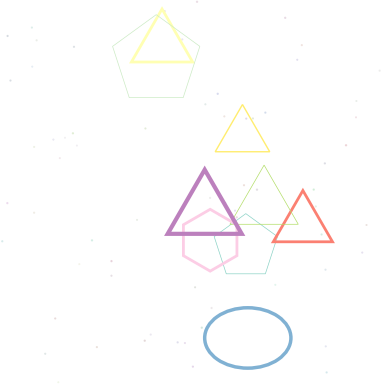[{"shape": "pentagon", "thickness": 0.5, "radius": 0.43, "center": [0.638, 0.359]}, {"shape": "triangle", "thickness": 2, "radius": 0.46, "center": [0.421, 0.885]}, {"shape": "triangle", "thickness": 2, "radius": 0.44, "center": [0.787, 0.416]}, {"shape": "oval", "thickness": 2.5, "radius": 0.56, "center": [0.644, 0.122]}, {"shape": "triangle", "thickness": 0.5, "radius": 0.51, "center": [0.686, 0.469]}, {"shape": "hexagon", "thickness": 2, "radius": 0.4, "center": [0.546, 0.376]}, {"shape": "triangle", "thickness": 3, "radius": 0.56, "center": [0.532, 0.448]}, {"shape": "pentagon", "thickness": 0.5, "radius": 0.6, "center": [0.406, 0.843]}, {"shape": "triangle", "thickness": 1, "radius": 0.41, "center": [0.63, 0.647]}]